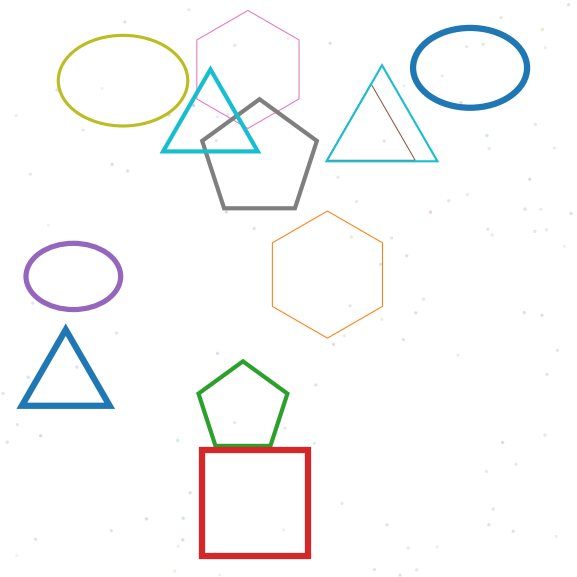[{"shape": "triangle", "thickness": 3, "radius": 0.44, "center": [0.114, 0.34]}, {"shape": "oval", "thickness": 3, "radius": 0.49, "center": [0.814, 0.882]}, {"shape": "hexagon", "thickness": 0.5, "radius": 0.55, "center": [0.567, 0.524]}, {"shape": "pentagon", "thickness": 2, "radius": 0.4, "center": [0.421, 0.293]}, {"shape": "square", "thickness": 3, "radius": 0.46, "center": [0.442, 0.128]}, {"shape": "oval", "thickness": 2.5, "radius": 0.41, "center": [0.127, 0.52]}, {"shape": "triangle", "thickness": 0.5, "radius": 0.44, "center": [0.643, 0.766]}, {"shape": "hexagon", "thickness": 0.5, "radius": 0.51, "center": [0.429, 0.879]}, {"shape": "pentagon", "thickness": 2, "radius": 0.52, "center": [0.449, 0.723]}, {"shape": "oval", "thickness": 1.5, "radius": 0.56, "center": [0.213, 0.859]}, {"shape": "triangle", "thickness": 2, "radius": 0.47, "center": [0.364, 0.784]}, {"shape": "triangle", "thickness": 1, "radius": 0.55, "center": [0.661, 0.775]}]